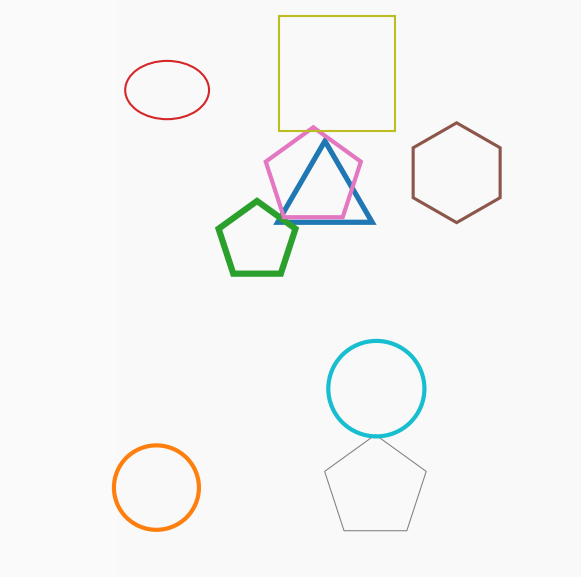[{"shape": "triangle", "thickness": 2.5, "radius": 0.47, "center": [0.559, 0.661]}, {"shape": "circle", "thickness": 2, "radius": 0.37, "center": [0.269, 0.155]}, {"shape": "pentagon", "thickness": 3, "radius": 0.35, "center": [0.442, 0.582]}, {"shape": "oval", "thickness": 1, "radius": 0.36, "center": [0.288, 0.843]}, {"shape": "hexagon", "thickness": 1.5, "radius": 0.43, "center": [0.786, 0.7]}, {"shape": "pentagon", "thickness": 2, "radius": 0.43, "center": [0.539, 0.693]}, {"shape": "pentagon", "thickness": 0.5, "radius": 0.46, "center": [0.646, 0.154]}, {"shape": "square", "thickness": 1, "radius": 0.5, "center": [0.58, 0.872]}, {"shape": "circle", "thickness": 2, "radius": 0.41, "center": [0.648, 0.326]}]